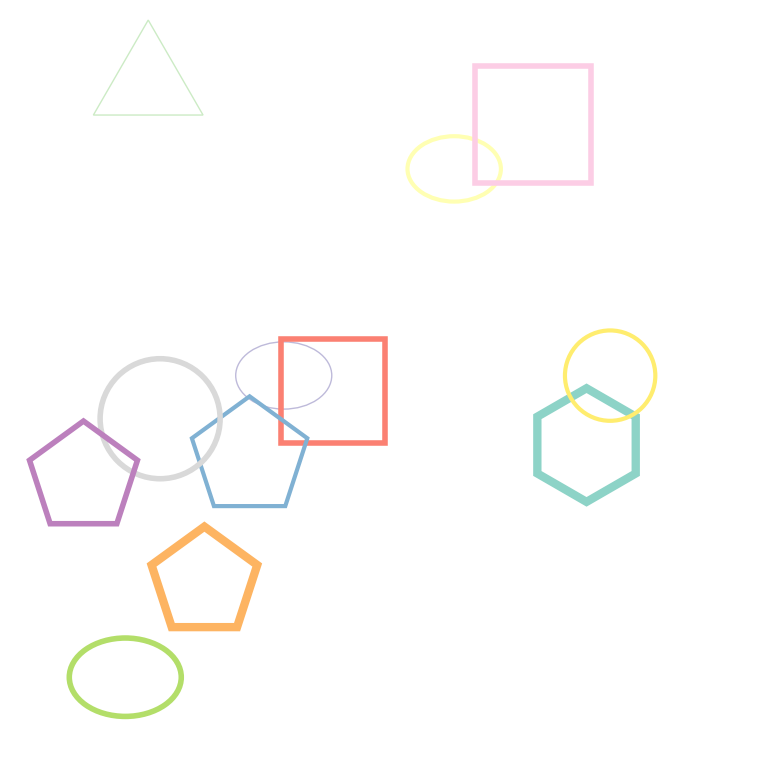[{"shape": "hexagon", "thickness": 3, "radius": 0.37, "center": [0.762, 0.422]}, {"shape": "oval", "thickness": 1.5, "radius": 0.3, "center": [0.59, 0.781]}, {"shape": "oval", "thickness": 0.5, "radius": 0.31, "center": [0.368, 0.512]}, {"shape": "square", "thickness": 2, "radius": 0.34, "center": [0.433, 0.492]}, {"shape": "pentagon", "thickness": 1.5, "radius": 0.39, "center": [0.324, 0.406]}, {"shape": "pentagon", "thickness": 3, "radius": 0.36, "center": [0.265, 0.244]}, {"shape": "oval", "thickness": 2, "radius": 0.36, "center": [0.163, 0.12]}, {"shape": "square", "thickness": 2, "radius": 0.38, "center": [0.692, 0.838]}, {"shape": "circle", "thickness": 2, "radius": 0.39, "center": [0.208, 0.456]}, {"shape": "pentagon", "thickness": 2, "radius": 0.37, "center": [0.108, 0.379]}, {"shape": "triangle", "thickness": 0.5, "radius": 0.41, "center": [0.192, 0.892]}, {"shape": "circle", "thickness": 1.5, "radius": 0.29, "center": [0.792, 0.512]}]